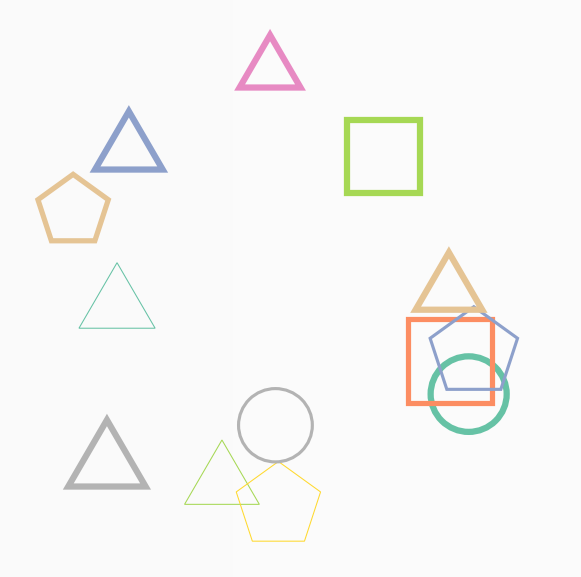[{"shape": "triangle", "thickness": 0.5, "radius": 0.38, "center": [0.201, 0.469]}, {"shape": "circle", "thickness": 3, "radius": 0.33, "center": [0.806, 0.317]}, {"shape": "square", "thickness": 2.5, "radius": 0.36, "center": [0.774, 0.373]}, {"shape": "pentagon", "thickness": 1.5, "radius": 0.4, "center": [0.815, 0.389]}, {"shape": "triangle", "thickness": 3, "radius": 0.34, "center": [0.222, 0.739]}, {"shape": "triangle", "thickness": 3, "radius": 0.3, "center": [0.465, 0.878]}, {"shape": "square", "thickness": 3, "radius": 0.32, "center": [0.66, 0.728]}, {"shape": "triangle", "thickness": 0.5, "radius": 0.37, "center": [0.382, 0.163]}, {"shape": "pentagon", "thickness": 0.5, "radius": 0.38, "center": [0.479, 0.124]}, {"shape": "pentagon", "thickness": 2.5, "radius": 0.32, "center": [0.126, 0.634]}, {"shape": "triangle", "thickness": 3, "radius": 0.33, "center": [0.772, 0.496]}, {"shape": "triangle", "thickness": 3, "radius": 0.38, "center": [0.184, 0.195]}, {"shape": "circle", "thickness": 1.5, "radius": 0.32, "center": [0.474, 0.263]}]